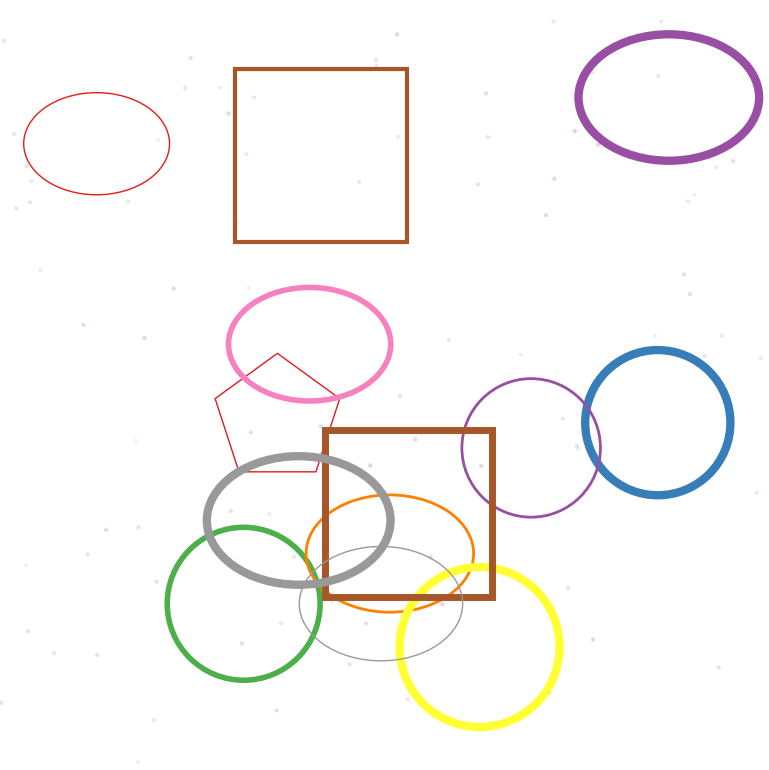[{"shape": "oval", "thickness": 0.5, "radius": 0.47, "center": [0.125, 0.813]}, {"shape": "pentagon", "thickness": 0.5, "radius": 0.43, "center": [0.36, 0.456]}, {"shape": "circle", "thickness": 3, "radius": 0.47, "center": [0.854, 0.451]}, {"shape": "circle", "thickness": 2, "radius": 0.5, "center": [0.316, 0.216]}, {"shape": "oval", "thickness": 3, "radius": 0.59, "center": [0.869, 0.873]}, {"shape": "circle", "thickness": 1, "radius": 0.45, "center": [0.69, 0.418]}, {"shape": "oval", "thickness": 1, "radius": 0.54, "center": [0.506, 0.281]}, {"shape": "circle", "thickness": 3, "radius": 0.52, "center": [0.623, 0.16]}, {"shape": "square", "thickness": 1.5, "radius": 0.56, "center": [0.417, 0.798]}, {"shape": "square", "thickness": 2.5, "radius": 0.54, "center": [0.531, 0.333]}, {"shape": "oval", "thickness": 2, "radius": 0.53, "center": [0.402, 0.553]}, {"shape": "oval", "thickness": 0.5, "radius": 0.53, "center": [0.495, 0.216]}, {"shape": "oval", "thickness": 3, "radius": 0.6, "center": [0.388, 0.324]}]